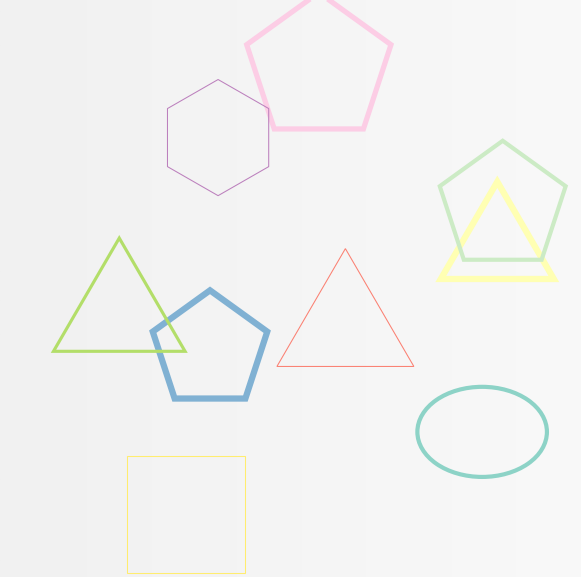[{"shape": "oval", "thickness": 2, "radius": 0.56, "center": [0.83, 0.251]}, {"shape": "triangle", "thickness": 3, "radius": 0.56, "center": [0.856, 0.572]}, {"shape": "triangle", "thickness": 0.5, "radius": 0.68, "center": [0.594, 0.433]}, {"shape": "pentagon", "thickness": 3, "radius": 0.52, "center": [0.361, 0.393]}, {"shape": "triangle", "thickness": 1.5, "radius": 0.65, "center": [0.205, 0.456]}, {"shape": "pentagon", "thickness": 2.5, "radius": 0.65, "center": [0.549, 0.881]}, {"shape": "hexagon", "thickness": 0.5, "radius": 0.5, "center": [0.375, 0.761]}, {"shape": "pentagon", "thickness": 2, "radius": 0.57, "center": [0.865, 0.641]}, {"shape": "square", "thickness": 0.5, "radius": 0.5, "center": [0.32, 0.108]}]